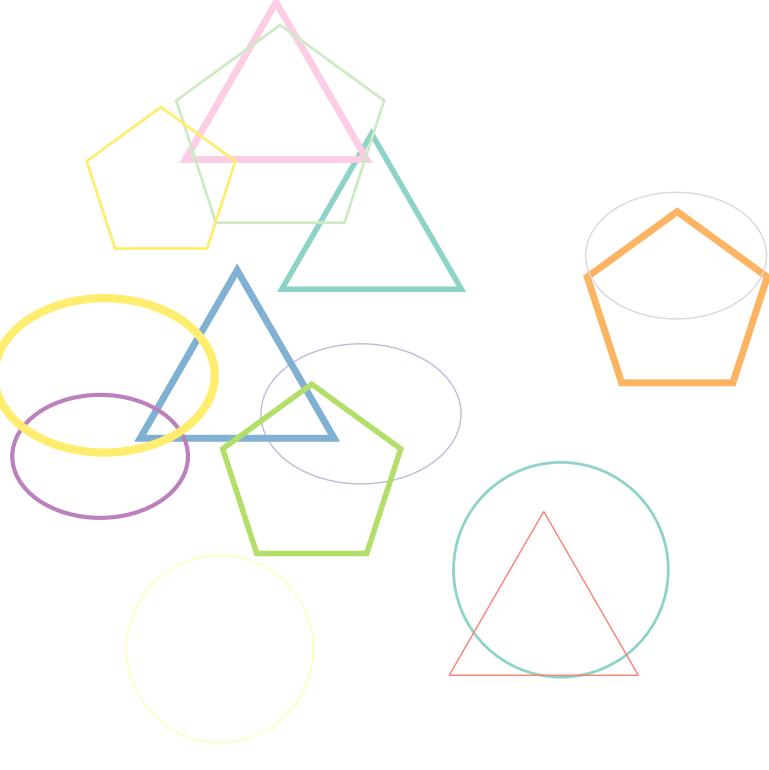[{"shape": "triangle", "thickness": 2, "radius": 0.67, "center": [0.483, 0.692]}, {"shape": "circle", "thickness": 1, "radius": 0.7, "center": [0.728, 0.26]}, {"shape": "circle", "thickness": 0.5, "radius": 0.61, "center": [0.286, 0.157]}, {"shape": "oval", "thickness": 0.5, "radius": 0.65, "center": [0.469, 0.463]}, {"shape": "triangle", "thickness": 0.5, "radius": 0.71, "center": [0.706, 0.194]}, {"shape": "triangle", "thickness": 2.5, "radius": 0.73, "center": [0.308, 0.504]}, {"shape": "pentagon", "thickness": 2.5, "radius": 0.61, "center": [0.88, 0.602]}, {"shape": "pentagon", "thickness": 2, "radius": 0.61, "center": [0.405, 0.38]}, {"shape": "triangle", "thickness": 2.5, "radius": 0.68, "center": [0.359, 0.861]}, {"shape": "oval", "thickness": 0.5, "radius": 0.59, "center": [0.878, 0.668]}, {"shape": "oval", "thickness": 1.5, "radius": 0.57, "center": [0.13, 0.407]}, {"shape": "pentagon", "thickness": 1, "radius": 0.71, "center": [0.364, 0.826]}, {"shape": "pentagon", "thickness": 1, "radius": 0.51, "center": [0.209, 0.759]}, {"shape": "oval", "thickness": 3, "radius": 0.72, "center": [0.136, 0.513]}]